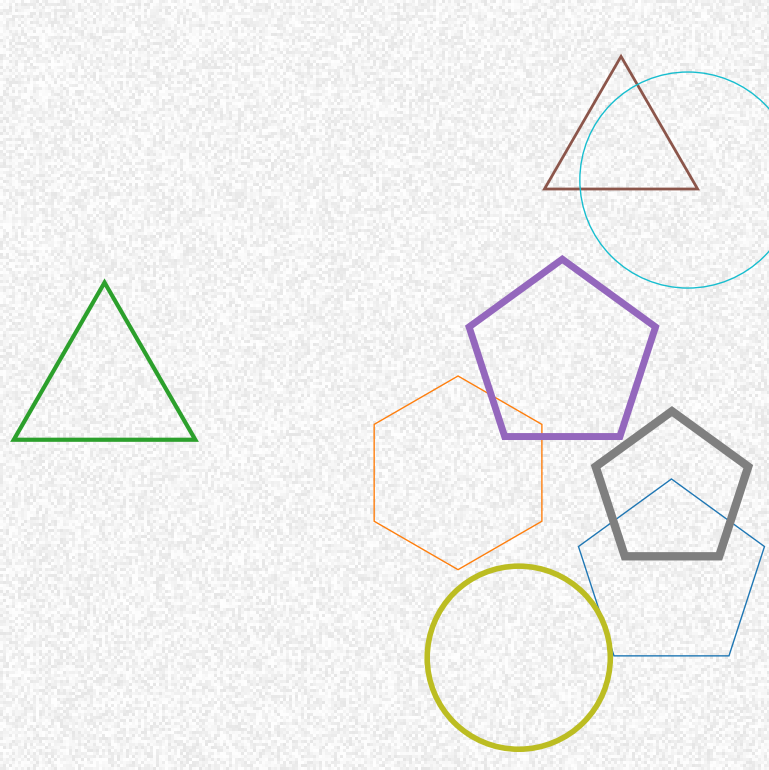[{"shape": "pentagon", "thickness": 0.5, "radius": 0.63, "center": [0.872, 0.251]}, {"shape": "hexagon", "thickness": 0.5, "radius": 0.63, "center": [0.595, 0.386]}, {"shape": "triangle", "thickness": 1.5, "radius": 0.68, "center": [0.136, 0.497]}, {"shape": "pentagon", "thickness": 2.5, "radius": 0.64, "center": [0.73, 0.536]}, {"shape": "triangle", "thickness": 1, "radius": 0.57, "center": [0.807, 0.812]}, {"shape": "pentagon", "thickness": 3, "radius": 0.52, "center": [0.873, 0.362]}, {"shape": "circle", "thickness": 2, "radius": 0.59, "center": [0.674, 0.146]}, {"shape": "circle", "thickness": 0.5, "radius": 0.7, "center": [0.893, 0.766]}]